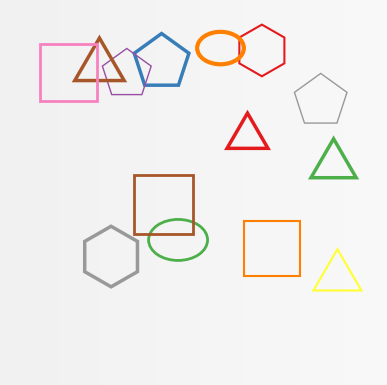[{"shape": "triangle", "thickness": 2.5, "radius": 0.3, "center": [0.639, 0.645]}, {"shape": "hexagon", "thickness": 1.5, "radius": 0.34, "center": [0.676, 0.869]}, {"shape": "pentagon", "thickness": 2.5, "radius": 0.37, "center": [0.417, 0.839]}, {"shape": "triangle", "thickness": 2.5, "radius": 0.34, "center": [0.861, 0.572]}, {"shape": "oval", "thickness": 2, "radius": 0.38, "center": [0.46, 0.377]}, {"shape": "pentagon", "thickness": 1, "radius": 0.33, "center": [0.327, 0.808]}, {"shape": "square", "thickness": 1.5, "radius": 0.36, "center": [0.702, 0.355]}, {"shape": "oval", "thickness": 3, "radius": 0.3, "center": [0.569, 0.875]}, {"shape": "triangle", "thickness": 1.5, "radius": 0.36, "center": [0.871, 0.281]}, {"shape": "square", "thickness": 2, "radius": 0.38, "center": [0.422, 0.469]}, {"shape": "triangle", "thickness": 2.5, "radius": 0.37, "center": [0.257, 0.828]}, {"shape": "square", "thickness": 2, "radius": 0.37, "center": [0.178, 0.811]}, {"shape": "pentagon", "thickness": 1, "radius": 0.36, "center": [0.828, 0.738]}, {"shape": "hexagon", "thickness": 2.5, "radius": 0.39, "center": [0.287, 0.334]}]